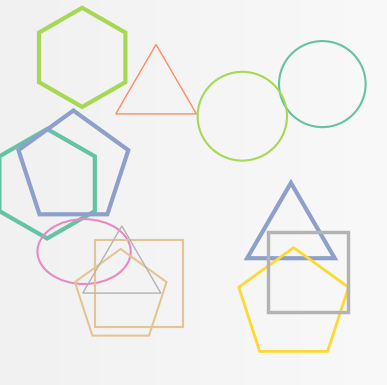[{"shape": "circle", "thickness": 1.5, "radius": 0.56, "center": [0.832, 0.782]}, {"shape": "hexagon", "thickness": 3, "radius": 0.71, "center": [0.122, 0.523]}, {"shape": "triangle", "thickness": 1, "radius": 0.6, "center": [0.403, 0.764]}, {"shape": "pentagon", "thickness": 3, "radius": 0.74, "center": [0.189, 0.564]}, {"shape": "triangle", "thickness": 3, "radius": 0.65, "center": [0.751, 0.395]}, {"shape": "oval", "thickness": 1.5, "radius": 0.6, "center": [0.217, 0.347]}, {"shape": "hexagon", "thickness": 3, "radius": 0.64, "center": [0.212, 0.851]}, {"shape": "circle", "thickness": 1.5, "radius": 0.58, "center": [0.625, 0.698]}, {"shape": "pentagon", "thickness": 2, "radius": 0.74, "center": [0.758, 0.208]}, {"shape": "pentagon", "thickness": 1.5, "radius": 0.62, "center": [0.311, 0.229]}, {"shape": "square", "thickness": 1.5, "radius": 0.56, "center": [0.359, 0.263]}, {"shape": "square", "thickness": 2.5, "radius": 0.52, "center": [0.794, 0.292]}, {"shape": "triangle", "thickness": 1, "radius": 0.58, "center": [0.314, 0.297]}]